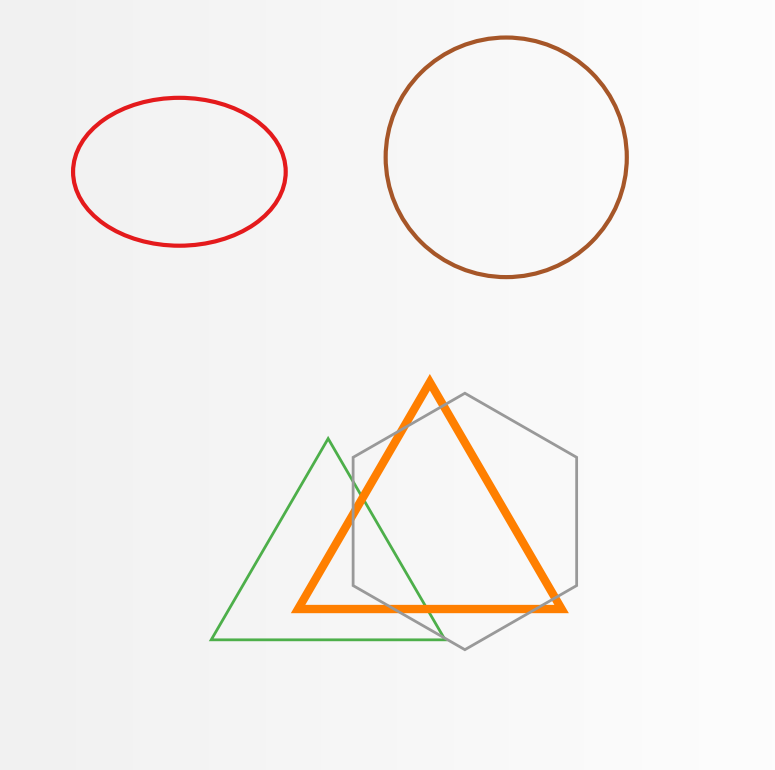[{"shape": "oval", "thickness": 1.5, "radius": 0.69, "center": [0.231, 0.777]}, {"shape": "triangle", "thickness": 1, "radius": 0.87, "center": [0.423, 0.256]}, {"shape": "triangle", "thickness": 3, "radius": 0.98, "center": [0.555, 0.307]}, {"shape": "circle", "thickness": 1.5, "radius": 0.78, "center": [0.653, 0.796]}, {"shape": "hexagon", "thickness": 1, "radius": 0.83, "center": [0.6, 0.323]}]